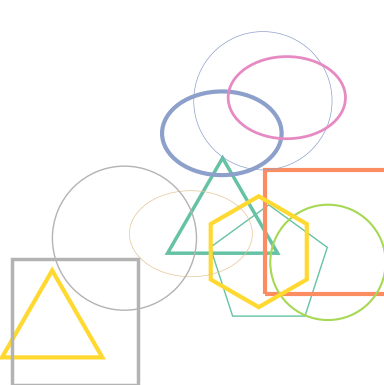[{"shape": "pentagon", "thickness": 1, "radius": 0.8, "center": [0.698, 0.308]}, {"shape": "triangle", "thickness": 2.5, "radius": 0.82, "center": [0.578, 0.425]}, {"shape": "square", "thickness": 3, "radius": 0.8, "center": [0.85, 0.398]}, {"shape": "oval", "thickness": 3, "radius": 0.78, "center": [0.576, 0.654]}, {"shape": "circle", "thickness": 0.5, "radius": 0.9, "center": [0.683, 0.738]}, {"shape": "oval", "thickness": 2, "radius": 0.76, "center": [0.745, 0.746]}, {"shape": "circle", "thickness": 1.5, "radius": 0.75, "center": [0.852, 0.318]}, {"shape": "triangle", "thickness": 3, "radius": 0.75, "center": [0.136, 0.147]}, {"shape": "hexagon", "thickness": 3, "radius": 0.72, "center": [0.672, 0.346]}, {"shape": "oval", "thickness": 0.5, "radius": 0.8, "center": [0.496, 0.393]}, {"shape": "square", "thickness": 2.5, "radius": 0.81, "center": [0.195, 0.164]}, {"shape": "circle", "thickness": 1, "radius": 0.94, "center": [0.323, 0.381]}]